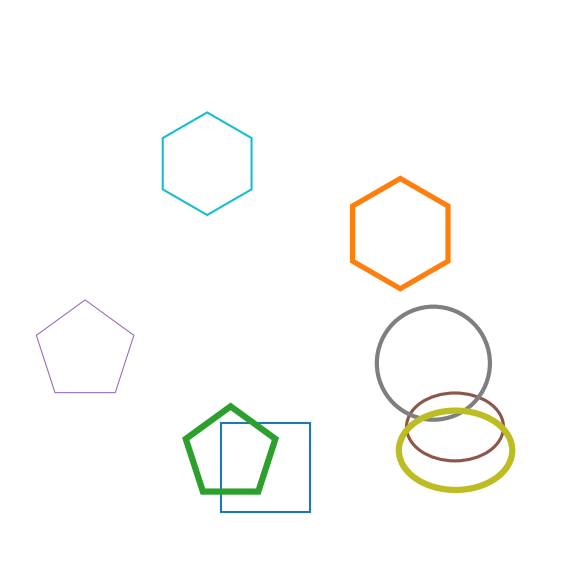[{"shape": "square", "thickness": 1, "radius": 0.39, "center": [0.46, 0.19]}, {"shape": "hexagon", "thickness": 2.5, "radius": 0.48, "center": [0.693, 0.595]}, {"shape": "pentagon", "thickness": 3, "radius": 0.41, "center": [0.399, 0.214]}, {"shape": "pentagon", "thickness": 0.5, "radius": 0.44, "center": [0.147, 0.391]}, {"shape": "oval", "thickness": 1.5, "radius": 0.42, "center": [0.788, 0.26]}, {"shape": "circle", "thickness": 2, "radius": 0.49, "center": [0.75, 0.37]}, {"shape": "oval", "thickness": 3, "radius": 0.49, "center": [0.789, 0.219]}, {"shape": "hexagon", "thickness": 1, "radius": 0.44, "center": [0.359, 0.716]}]